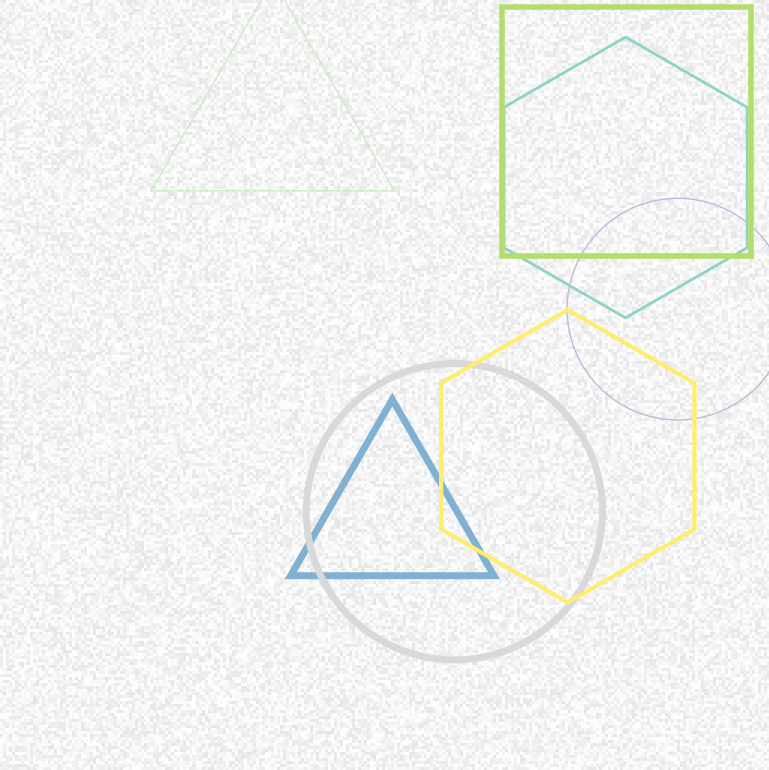[{"shape": "hexagon", "thickness": 1, "radius": 0.91, "center": [0.812, 0.77]}, {"shape": "circle", "thickness": 0.5, "radius": 0.72, "center": [0.88, 0.599]}, {"shape": "triangle", "thickness": 2.5, "radius": 0.76, "center": [0.509, 0.329]}, {"shape": "square", "thickness": 2, "radius": 0.81, "center": [0.814, 0.829]}, {"shape": "circle", "thickness": 2.5, "radius": 0.96, "center": [0.59, 0.335]}, {"shape": "triangle", "thickness": 0.5, "radius": 0.91, "center": [0.354, 0.843]}, {"shape": "hexagon", "thickness": 1.5, "radius": 0.95, "center": [0.737, 0.408]}]